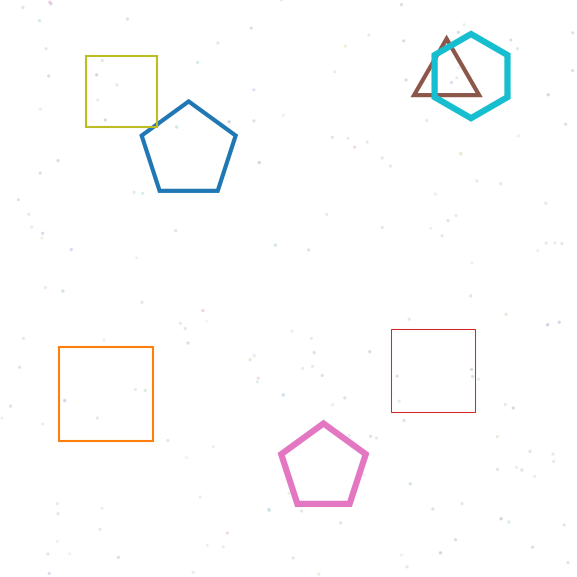[{"shape": "pentagon", "thickness": 2, "radius": 0.43, "center": [0.327, 0.738]}, {"shape": "square", "thickness": 1, "radius": 0.4, "center": [0.184, 0.317]}, {"shape": "square", "thickness": 0.5, "radius": 0.36, "center": [0.75, 0.358]}, {"shape": "triangle", "thickness": 2, "radius": 0.33, "center": [0.773, 0.867]}, {"shape": "pentagon", "thickness": 3, "radius": 0.38, "center": [0.56, 0.189]}, {"shape": "square", "thickness": 1, "radius": 0.31, "center": [0.21, 0.84]}, {"shape": "hexagon", "thickness": 3, "radius": 0.36, "center": [0.816, 0.867]}]